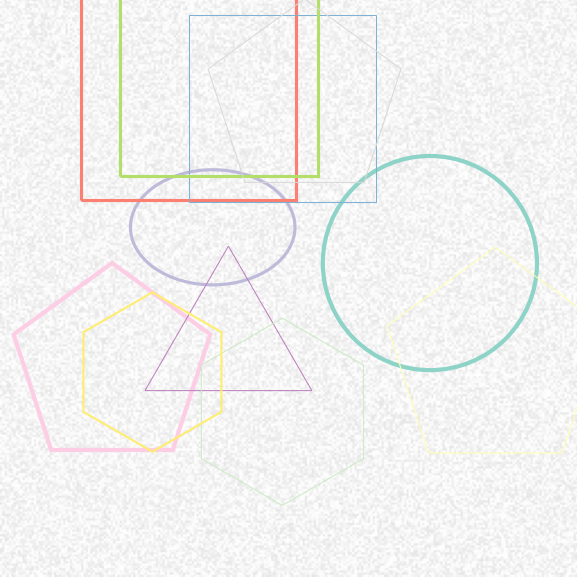[{"shape": "circle", "thickness": 2, "radius": 0.93, "center": [0.744, 0.544]}, {"shape": "pentagon", "thickness": 0.5, "radius": 0.99, "center": [0.858, 0.374]}, {"shape": "oval", "thickness": 1.5, "radius": 0.71, "center": [0.368, 0.606]}, {"shape": "square", "thickness": 1.5, "radius": 0.93, "center": [0.327, 0.839]}, {"shape": "square", "thickness": 0.5, "radius": 0.81, "center": [0.489, 0.811]}, {"shape": "square", "thickness": 1.5, "radius": 0.85, "center": [0.379, 0.865]}, {"shape": "pentagon", "thickness": 2, "radius": 0.89, "center": [0.194, 0.365]}, {"shape": "pentagon", "thickness": 0.5, "radius": 0.88, "center": [0.527, 0.825]}, {"shape": "triangle", "thickness": 0.5, "radius": 0.83, "center": [0.396, 0.406]}, {"shape": "hexagon", "thickness": 0.5, "radius": 0.81, "center": [0.489, 0.286]}, {"shape": "hexagon", "thickness": 1, "radius": 0.69, "center": [0.264, 0.355]}]